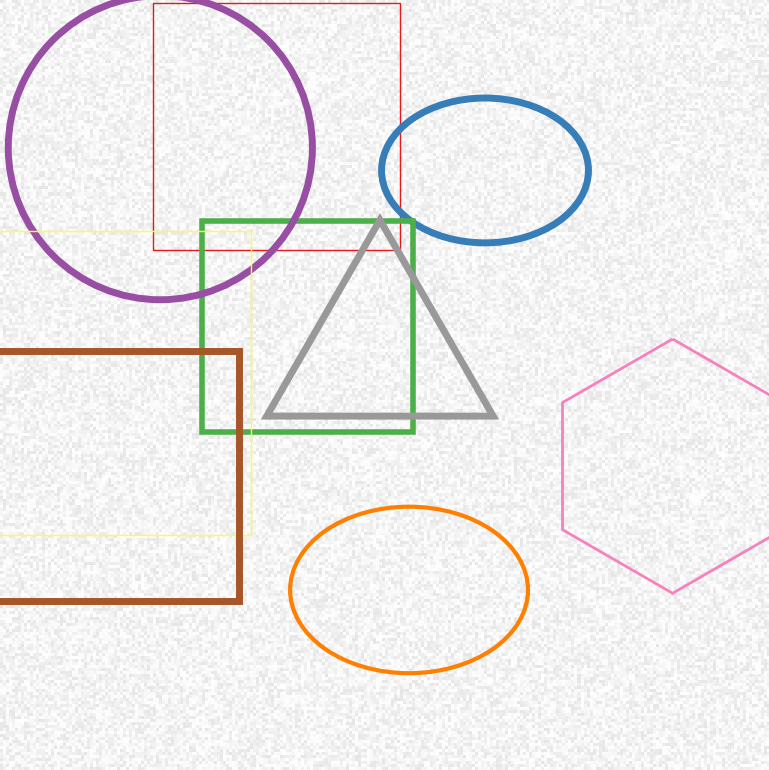[{"shape": "square", "thickness": 0.5, "radius": 0.8, "center": [0.36, 0.836]}, {"shape": "oval", "thickness": 2.5, "radius": 0.67, "center": [0.63, 0.779]}, {"shape": "square", "thickness": 2, "radius": 0.68, "center": [0.399, 0.576]}, {"shape": "circle", "thickness": 2.5, "radius": 0.99, "center": [0.208, 0.808]}, {"shape": "oval", "thickness": 1.5, "radius": 0.77, "center": [0.531, 0.234]}, {"shape": "square", "thickness": 0.5, "radius": 0.99, "center": [0.128, 0.502]}, {"shape": "square", "thickness": 2.5, "radius": 0.81, "center": [0.148, 0.382]}, {"shape": "hexagon", "thickness": 1, "radius": 0.83, "center": [0.874, 0.395]}, {"shape": "triangle", "thickness": 2.5, "radius": 0.85, "center": [0.493, 0.544]}]